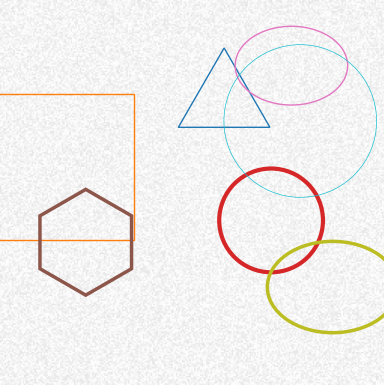[{"shape": "triangle", "thickness": 1, "radius": 0.69, "center": [0.582, 0.738]}, {"shape": "square", "thickness": 1, "radius": 0.95, "center": [0.157, 0.566]}, {"shape": "circle", "thickness": 3, "radius": 0.67, "center": [0.704, 0.428]}, {"shape": "hexagon", "thickness": 2.5, "radius": 0.69, "center": [0.223, 0.371]}, {"shape": "oval", "thickness": 1, "radius": 0.73, "center": [0.757, 0.829]}, {"shape": "oval", "thickness": 2.5, "radius": 0.85, "center": [0.864, 0.254]}, {"shape": "circle", "thickness": 0.5, "radius": 0.99, "center": [0.78, 0.686]}]